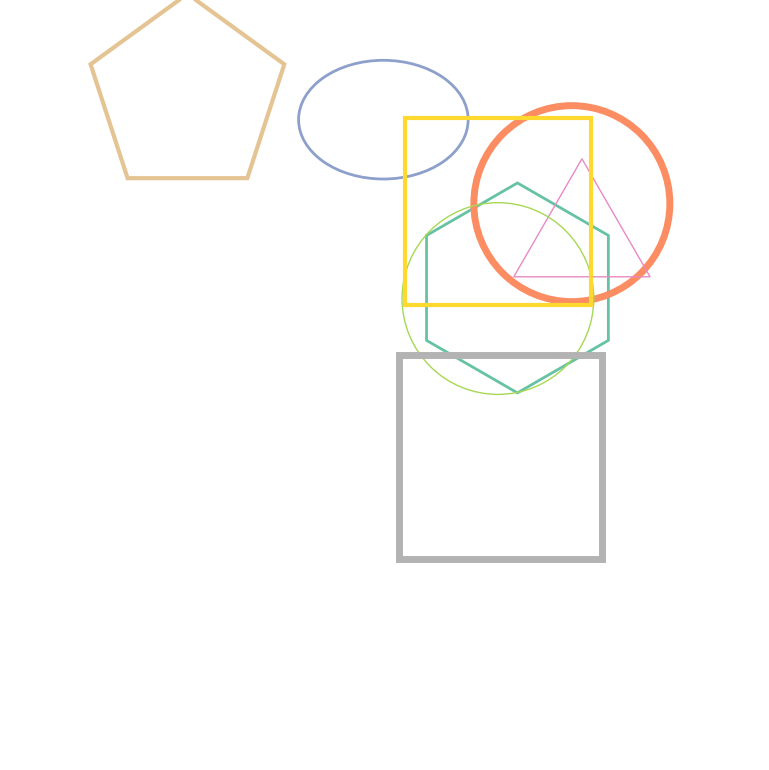[{"shape": "hexagon", "thickness": 1, "radius": 0.68, "center": [0.672, 0.626]}, {"shape": "circle", "thickness": 2.5, "radius": 0.64, "center": [0.743, 0.736]}, {"shape": "oval", "thickness": 1, "radius": 0.55, "center": [0.498, 0.845]}, {"shape": "triangle", "thickness": 0.5, "radius": 0.51, "center": [0.756, 0.692]}, {"shape": "circle", "thickness": 0.5, "radius": 0.62, "center": [0.647, 0.612]}, {"shape": "square", "thickness": 1.5, "radius": 0.6, "center": [0.647, 0.725]}, {"shape": "pentagon", "thickness": 1.5, "radius": 0.66, "center": [0.243, 0.876]}, {"shape": "square", "thickness": 2.5, "radius": 0.66, "center": [0.65, 0.406]}]